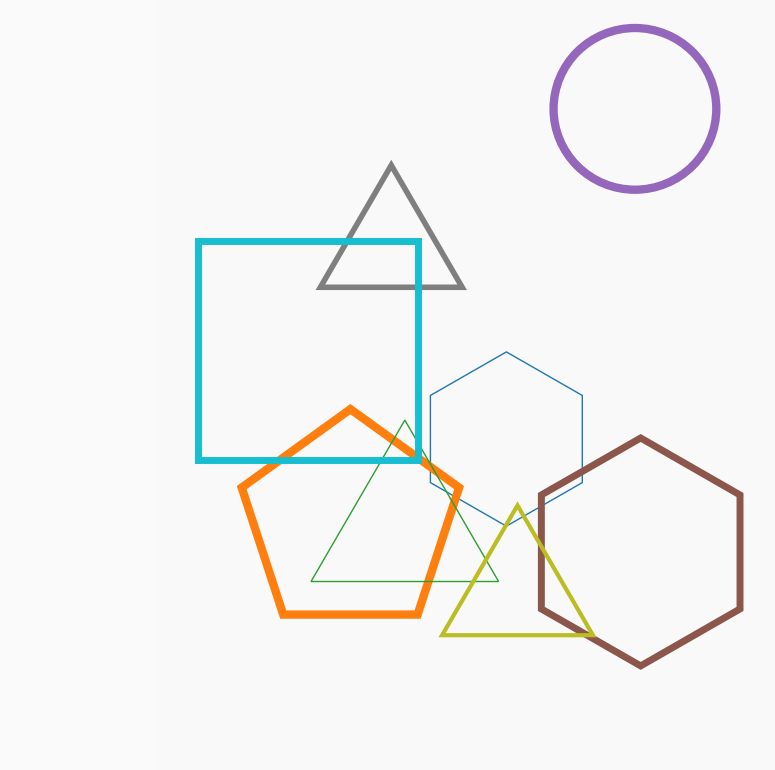[{"shape": "hexagon", "thickness": 0.5, "radius": 0.57, "center": [0.653, 0.43]}, {"shape": "pentagon", "thickness": 3, "radius": 0.74, "center": [0.452, 0.321]}, {"shape": "triangle", "thickness": 0.5, "radius": 0.7, "center": [0.522, 0.315]}, {"shape": "circle", "thickness": 3, "radius": 0.53, "center": [0.819, 0.859]}, {"shape": "hexagon", "thickness": 2.5, "radius": 0.74, "center": [0.827, 0.283]}, {"shape": "triangle", "thickness": 2, "radius": 0.53, "center": [0.505, 0.68]}, {"shape": "triangle", "thickness": 1.5, "radius": 0.56, "center": [0.668, 0.231]}, {"shape": "square", "thickness": 2.5, "radius": 0.71, "center": [0.397, 0.545]}]